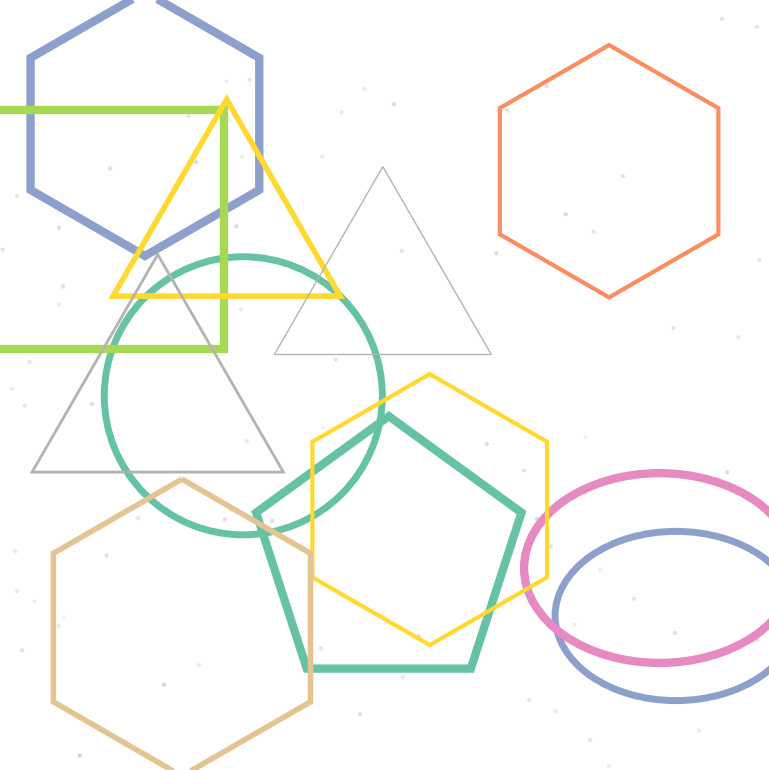[{"shape": "pentagon", "thickness": 3, "radius": 0.91, "center": [0.505, 0.278]}, {"shape": "circle", "thickness": 2.5, "radius": 0.9, "center": [0.316, 0.486]}, {"shape": "hexagon", "thickness": 1.5, "radius": 0.82, "center": [0.791, 0.778]}, {"shape": "hexagon", "thickness": 3, "radius": 0.86, "center": [0.188, 0.839]}, {"shape": "oval", "thickness": 2.5, "radius": 0.79, "center": [0.878, 0.2]}, {"shape": "oval", "thickness": 3, "radius": 0.88, "center": [0.857, 0.262]}, {"shape": "square", "thickness": 3, "radius": 0.77, "center": [0.136, 0.702]}, {"shape": "triangle", "thickness": 2, "radius": 0.85, "center": [0.294, 0.701]}, {"shape": "hexagon", "thickness": 1.5, "radius": 0.88, "center": [0.558, 0.338]}, {"shape": "hexagon", "thickness": 2, "radius": 0.96, "center": [0.236, 0.185]}, {"shape": "triangle", "thickness": 0.5, "radius": 0.81, "center": [0.497, 0.621]}, {"shape": "triangle", "thickness": 1, "radius": 0.94, "center": [0.205, 0.481]}]